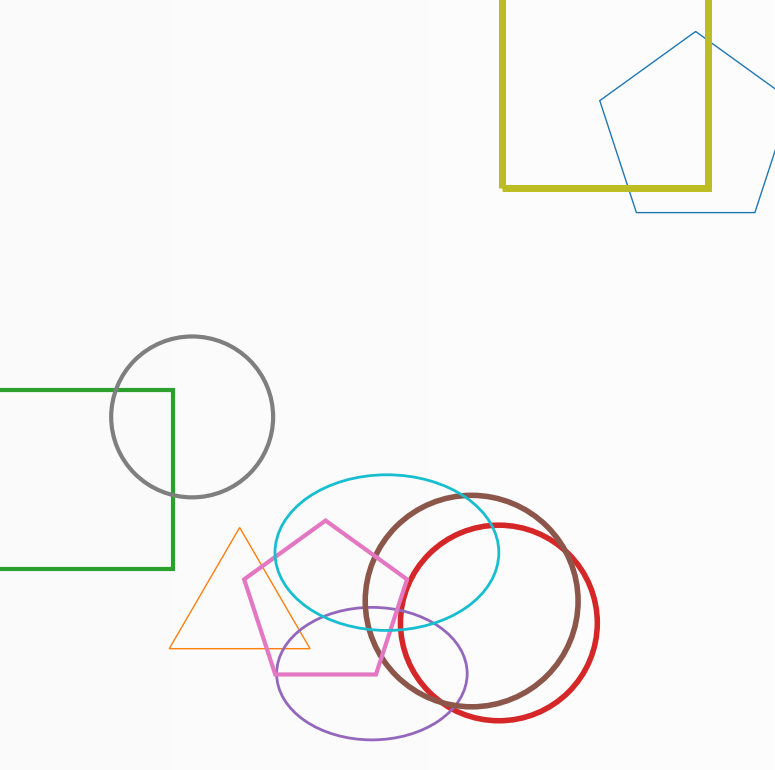[{"shape": "pentagon", "thickness": 0.5, "radius": 0.65, "center": [0.898, 0.829]}, {"shape": "triangle", "thickness": 0.5, "radius": 0.52, "center": [0.309, 0.21]}, {"shape": "square", "thickness": 1.5, "radius": 0.58, "center": [0.107, 0.378]}, {"shape": "circle", "thickness": 2, "radius": 0.63, "center": [0.644, 0.191]}, {"shape": "oval", "thickness": 1, "radius": 0.61, "center": [0.48, 0.125]}, {"shape": "circle", "thickness": 2, "radius": 0.69, "center": [0.609, 0.219]}, {"shape": "pentagon", "thickness": 1.5, "radius": 0.55, "center": [0.42, 0.213]}, {"shape": "circle", "thickness": 1.5, "radius": 0.52, "center": [0.248, 0.459]}, {"shape": "square", "thickness": 2.5, "radius": 0.66, "center": [0.78, 0.889]}, {"shape": "oval", "thickness": 1, "radius": 0.72, "center": [0.499, 0.282]}]